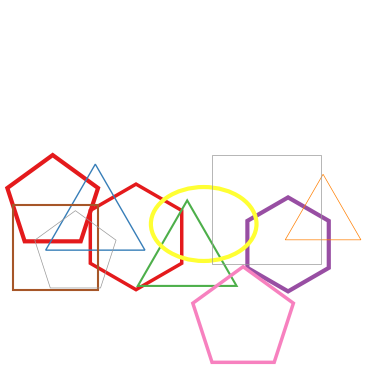[{"shape": "pentagon", "thickness": 3, "radius": 0.62, "center": [0.137, 0.473]}, {"shape": "hexagon", "thickness": 2.5, "radius": 0.69, "center": [0.353, 0.385]}, {"shape": "triangle", "thickness": 1, "radius": 0.74, "center": [0.248, 0.425]}, {"shape": "triangle", "thickness": 1.5, "radius": 0.74, "center": [0.486, 0.331]}, {"shape": "hexagon", "thickness": 3, "radius": 0.61, "center": [0.748, 0.365]}, {"shape": "triangle", "thickness": 0.5, "radius": 0.57, "center": [0.839, 0.434]}, {"shape": "oval", "thickness": 3, "radius": 0.69, "center": [0.529, 0.418]}, {"shape": "square", "thickness": 1.5, "radius": 0.55, "center": [0.144, 0.357]}, {"shape": "pentagon", "thickness": 2.5, "radius": 0.69, "center": [0.631, 0.17]}, {"shape": "pentagon", "thickness": 0.5, "radius": 0.55, "center": [0.196, 0.342]}, {"shape": "square", "thickness": 0.5, "radius": 0.71, "center": [0.692, 0.455]}]